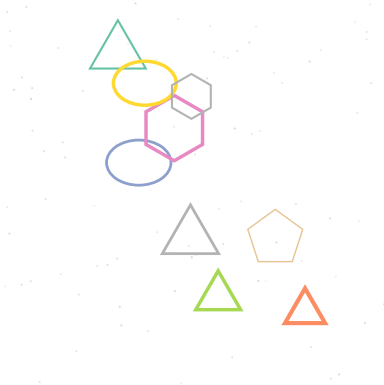[{"shape": "triangle", "thickness": 1.5, "radius": 0.42, "center": [0.306, 0.864]}, {"shape": "triangle", "thickness": 3, "radius": 0.3, "center": [0.792, 0.191]}, {"shape": "oval", "thickness": 2, "radius": 0.42, "center": [0.36, 0.578]}, {"shape": "hexagon", "thickness": 2.5, "radius": 0.42, "center": [0.453, 0.667]}, {"shape": "triangle", "thickness": 2.5, "radius": 0.34, "center": [0.567, 0.229]}, {"shape": "oval", "thickness": 2.5, "radius": 0.41, "center": [0.376, 0.784]}, {"shape": "pentagon", "thickness": 1, "radius": 0.38, "center": [0.715, 0.381]}, {"shape": "triangle", "thickness": 2, "radius": 0.42, "center": [0.495, 0.383]}, {"shape": "hexagon", "thickness": 1.5, "radius": 0.29, "center": [0.497, 0.75]}]